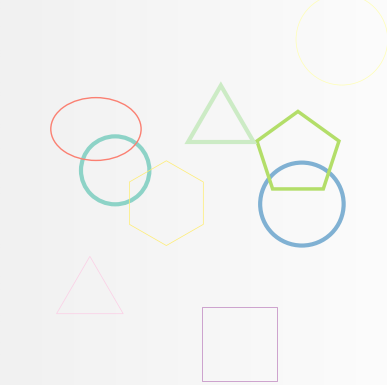[{"shape": "circle", "thickness": 3, "radius": 0.44, "center": [0.297, 0.558]}, {"shape": "circle", "thickness": 0.5, "radius": 0.59, "center": [0.882, 0.897]}, {"shape": "oval", "thickness": 1, "radius": 0.58, "center": [0.248, 0.665]}, {"shape": "circle", "thickness": 3, "radius": 0.54, "center": [0.779, 0.47]}, {"shape": "pentagon", "thickness": 2.5, "radius": 0.56, "center": [0.769, 0.599]}, {"shape": "triangle", "thickness": 0.5, "radius": 0.5, "center": [0.232, 0.235]}, {"shape": "square", "thickness": 0.5, "radius": 0.48, "center": [0.619, 0.106]}, {"shape": "triangle", "thickness": 3, "radius": 0.49, "center": [0.57, 0.68]}, {"shape": "hexagon", "thickness": 0.5, "radius": 0.55, "center": [0.429, 0.472]}]